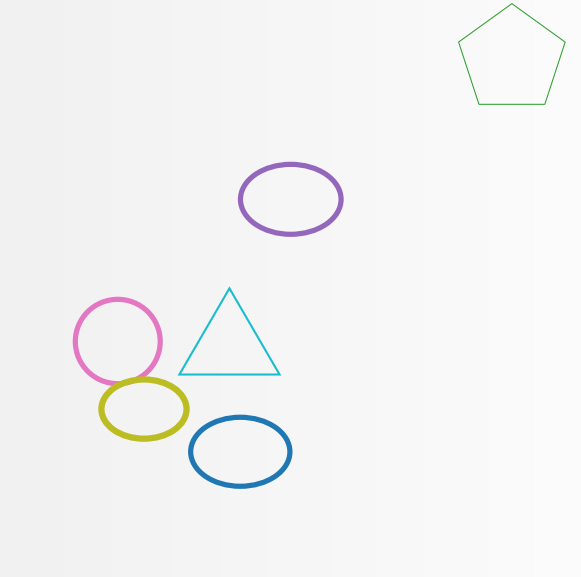[{"shape": "oval", "thickness": 2.5, "radius": 0.43, "center": [0.413, 0.217]}, {"shape": "pentagon", "thickness": 0.5, "radius": 0.48, "center": [0.881, 0.896]}, {"shape": "oval", "thickness": 2.5, "radius": 0.43, "center": [0.5, 0.654]}, {"shape": "circle", "thickness": 2.5, "radius": 0.37, "center": [0.203, 0.408]}, {"shape": "oval", "thickness": 3, "radius": 0.37, "center": [0.248, 0.291]}, {"shape": "triangle", "thickness": 1, "radius": 0.5, "center": [0.395, 0.4]}]